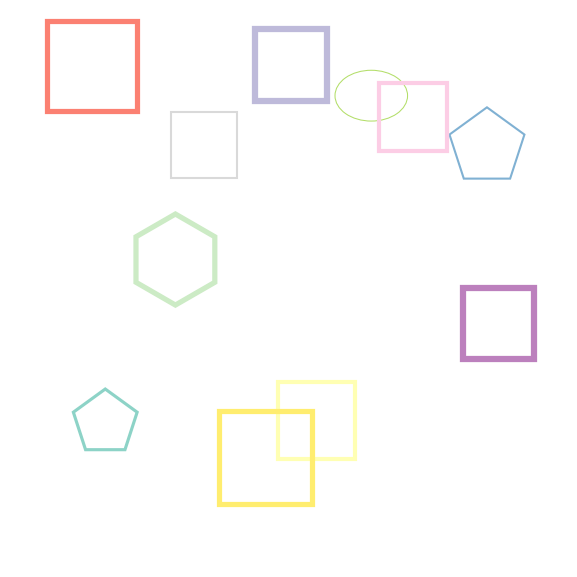[{"shape": "pentagon", "thickness": 1.5, "radius": 0.29, "center": [0.182, 0.267]}, {"shape": "square", "thickness": 2, "radius": 0.33, "center": [0.548, 0.271]}, {"shape": "square", "thickness": 3, "radius": 0.31, "center": [0.504, 0.886]}, {"shape": "square", "thickness": 2.5, "radius": 0.39, "center": [0.159, 0.885]}, {"shape": "pentagon", "thickness": 1, "radius": 0.34, "center": [0.843, 0.745]}, {"shape": "oval", "thickness": 0.5, "radius": 0.31, "center": [0.643, 0.833]}, {"shape": "square", "thickness": 2, "radius": 0.29, "center": [0.716, 0.797]}, {"shape": "square", "thickness": 1, "radius": 0.29, "center": [0.353, 0.748]}, {"shape": "square", "thickness": 3, "radius": 0.31, "center": [0.863, 0.439]}, {"shape": "hexagon", "thickness": 2.5, "radius": 0.39, "center": [0.304, 0.55]}, {"shape": "square", "thickness": 2.5, "radius": 0.4, "center": [0.46, 0.207]}]